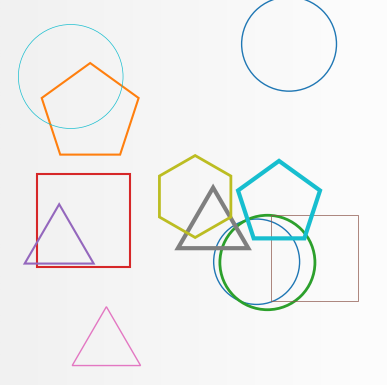[{"shape": "circle", "thickness": 1, "radius": 0.61, "center": [0.746, 0.886]}, {"shape": "circle", "thickness": 1, "radius": 0.55, "center": [0.662, 0.32]}, {"shape": "pentagon", "thickness": 1.5, "radius": 0.66, "center": [0.233, 0.705]}, {"shape": "circle", "thickness": 2, "radius": 0.61, "center": [0.69, 0.318]}, {"shape": "square", "thickness": 1.5, "radius": 0.6, "center": [0.215, 0.427]}, {"shape": "triangle", "thickness": 1.5, "radius": 0.51, "center": [0.153, 0.367]}, {"shape": "square", "thickness": 0.5, "radius": 0.56, "center": [0.811, 0.33]}, {"shape": "triangle", "thickness": 1, "radius": 0.51, "center": [0.275, 0.101]}, {"shape": "triangle", "thickness": 3, "radius": 0.52, "center": [0.55, 0.408]}, {"shape": "hexagon", "thickness": 2, "radius": 0.53, "center": [0.504, 0.49]}, {"shape": "pentagon", "thickness": 3, "radius": 0.56, "center": [0.72, 0.471]}, {"shape": "circle", "thickness": 0.5, "radius": 0.68, "center": [0.182, 0.801]}]